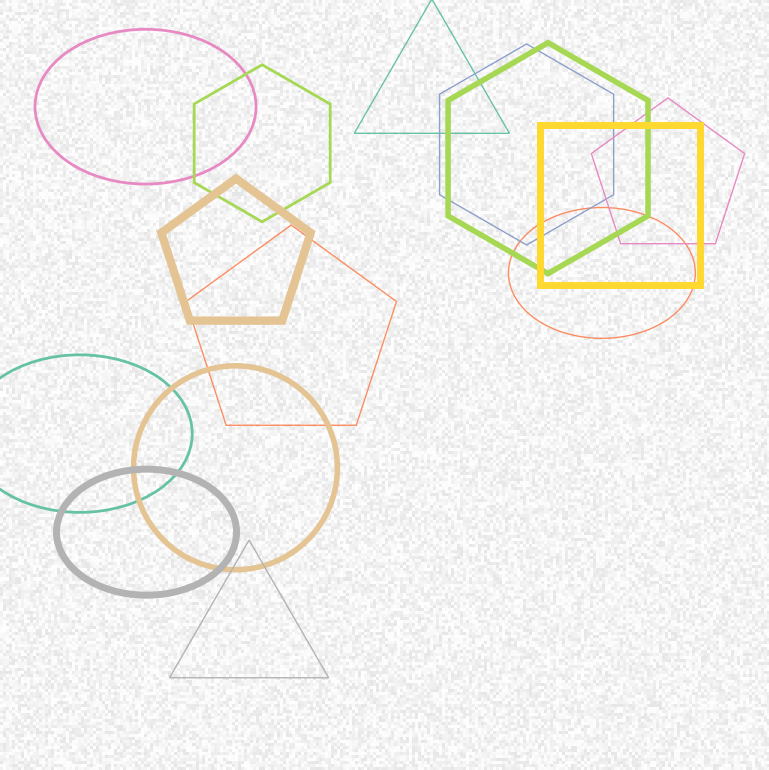[{"shape": "oval", "thickness": 1, "radius": 0.73, "center": [0.104, 0.437]}, {"shape": "triangle", "thickness": 0.5, "radius": 0.58, "center": [0.561, 0.885]}, {"shape": "oval", "thickness": 0.5, "radius": 0.61, "center": [0.782, 0.646]}, {"shape": "pentagon", "thickness": 0.5, "radius": 0.72, "center": [0.378, 0.564]}, {"shape": "hexagon", "thickness": 0.5, "radius": 0.65, "center": [0.684, 0.812]}, {"shape": "pentagon", "thickness": 0.5, "radius": 0.52, "center": [0.868, 0.768]}, {"shape": "oval", "thickness": 1, "radius": 0.72, "center": [0.189, 0.861]}, {"shape": "hexagon", "thickness": 2, "radius": 0.75, "center": [0.712, 0.795]}, {"shape": "hexagon", "thickness": 1, "radius": 0.51, "center": [0.34, 0.814]}, {"shape": "square", "thickness": 2.5, "radius": 0.52, "center": [0.805, 0.734]}, {"shape": "pentagon", "thickness": 3, "radius": 0.51, "center": [0.307, 0.666]}, {"shape": "circle", "thickness": 2, "radius": 0.66, "center": [0.306, 0.392]}, {"shape": "triangle", "thickness": 0.5, "radius": 0.6, "center": [0.323, 0.179]}, {"shape": "oval", "thickness": 2.5, "radius": 0.58, "center": [0.19, 0.309]}]